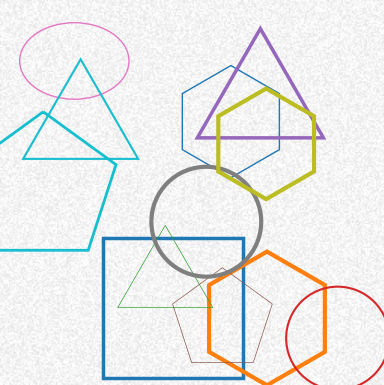[{"shape": "hexagon", "thickness": 1, "radius": 0.73, "center": [0.6, 0.684]}, {"shape": "square", "thickness": 2.5, "radius": 0.91, "center": [0.45, 0.201]}, {"shape": "hexagon", "thickness": 3, "radius": 0.87, "center": [0.693, 0.173]}, {"shape": "triangle", "thickness": 0.5, "radius": 0.71, "center": [0.429, 0.272]}, {"shape": "circle", "thickness": 1.5, "radius": 0.67, "center": [0.877, 0.122]}, {"shape": "triangle", "thickness": 2.5, "radius": 0.95, "center": [0.676, 0.736]}, {"shape": "pentagon", "thickness": 0.5, "radius": 0.68, "center": [0.578, 0.168]}, {"shape": "oval", "thickness": 1, "radius": 0.71, "center": [0.193, 0.842]}, {"shape": "circle", "thickness": 3, "radius": 0.71, "center": [0.536, 0.424]}, {"shape": "hexagon", "thickness": 3, "radius": 0.72, "center": [0.691, 0.626]}, {"shape": "triangle", "thickness": 1.5, "radius": 0.86, "center": [0.209, 0.674]}, {"shape": "pentagon", "thickness": 2, "radius": 0.99, "center": [0.112, 0.511]}]